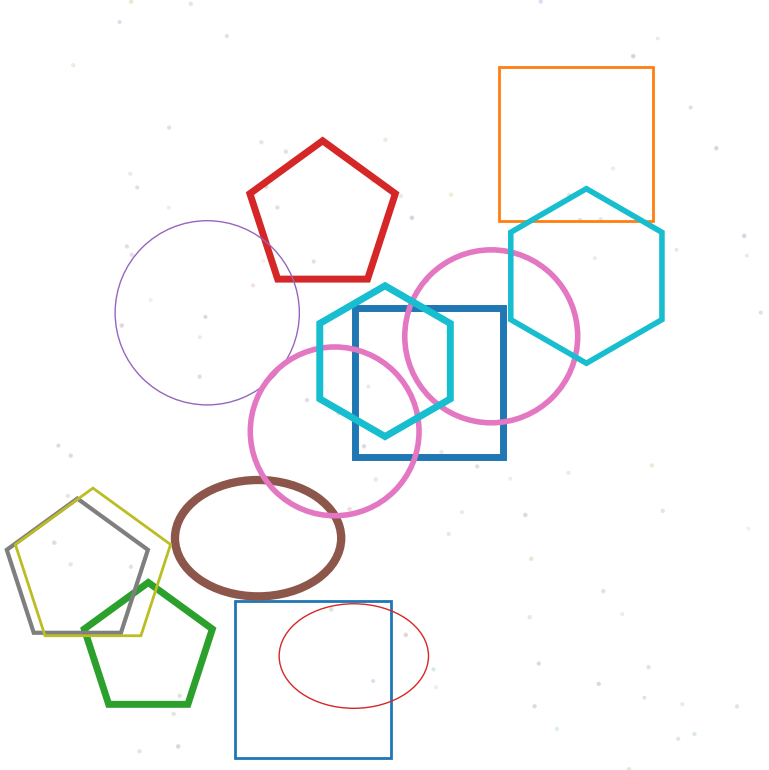[{"shape": "square", "thickness": 2.5, "radius": 0.48, "center": [0.558, 0.503]}, {"shape": "square", "thickness": 1, "radius": 0.51, "center": [0.407, 0.117]}, {"shape": "square", "thickness": 1, "radius": 0.5, "center": [0.748, 0.813]}, {"shape": "pentagon", "thickness": 2.5, "radius": 0.44, "center": [0.193, 0.156]}, {"shape": "oval", "thickness": 0.5, "radius": 0.48, "center": [0.46, 0.148]}, {"shape": "pentagon", "thickness": 2.5, "radius": 0.5, "center": [0.419, 0.718]}, {"shape": "circle", "thickness": 0.5, "radius": 0.6, "center": [0.269, 0.594]}, {"shape": "oval", "thickness": 3, "radius": 0.54, "center": [0.335, 0.301]}, {"shape": "circle", "thickness": 2, "radius": 0.55, "center": [0.435, 0.44]}, {"shape": "circle", "thickness": 2, "radius": 0.56, "center": [0.638, 0.563]}, {"shape": "pentagon", "thickness": 1.5, "radius": 0.48, "center": [0.1, 0.256]}, {"shape": "pentagon", "thickness": 1, "radius": 0.53, "center": [0.121, 0.26]}, {"shape": "hexagon", "thickness": 2, "radius": 0.57, "center": [0.762, 0.642]}, {"shape": "hexagon", "thickness": 2.5, "radius": 0.49, "center": [0.5, 0.531]}]